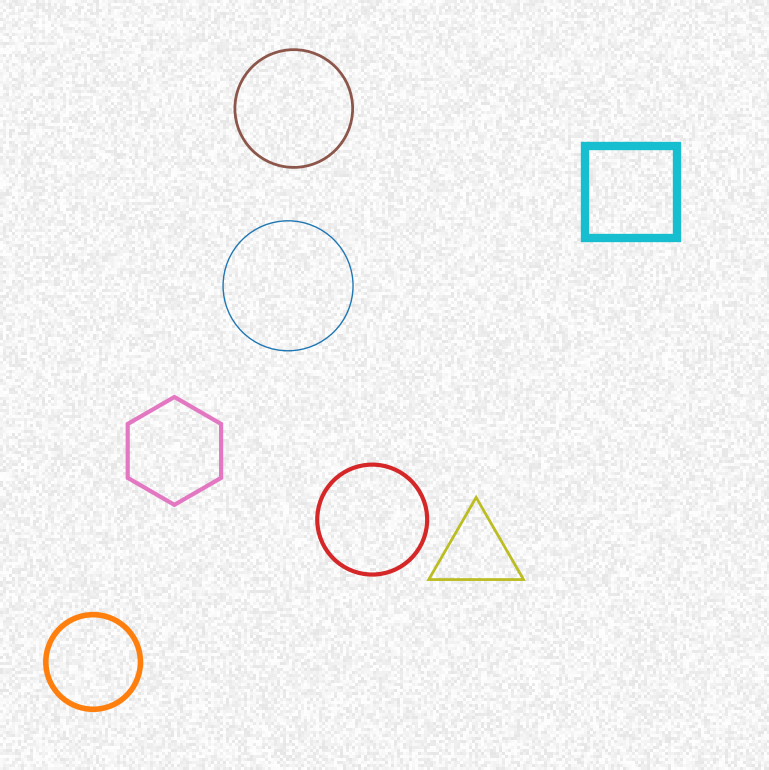[{"shape": "circle", "thickness": 0.5, "radius": 0.42, "center": [0.374, 0.629]}, {"shape": "circle", "thickness": 2, "radius": 0.31, "center": [0.121, 0.14]}, {"shape": "circle", "thickness": 1.5, "radius": 0.36, "center": [0.483, 0.325]}, {"shape": "circle", "thickness": 1, "radius": 0.38, "center": [0.382, 0.859]}, {"shape": "hexagon", "thickness": 1.5, "radius": 0.35, "center": [0.227, 0.414]}, {"shape": "triangle", "thickness": 1, "radius": 0.36, "center": [0.618, 0.283]}, {"shape": "square", "thickness": 3, "radius": 0.3, "center": [0.819, 0.751]}]